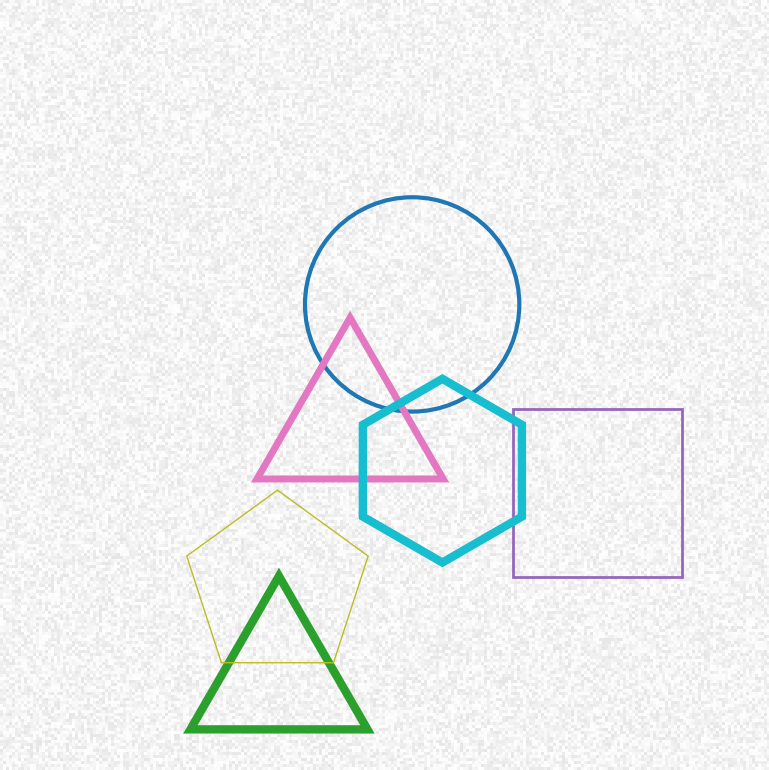[{"shape": "circle", "thickness": 1.5, "radius": 0.7, "center": [0.535, 0.605]}, {"shape": "triangle", "thickness": 3, "radius": 0.66, "center": [0.362, 0.119]}, {"shape": "square", "thickness": 1, "radius": 0.55, "center": [0.776, 0.36]}, {"shape": "triangle", "thickness": 2.5, "radius": 0.7, "center": [0.455, 0.448]}, {"shape": "pentagon", "thickness": 0.5, "radius": 0.62, "center": [0.36, 0.24]}, {"shape": "hexagon", "thickness": 3, "radius": 0.6, "center": [0.574, 0.389]}]